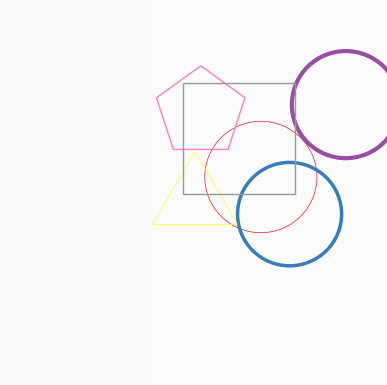[{"shape": "circle", "thickness": 0.5, "radius": 0.72, "center": [0.673, 0.54]}, {"shape": "circle", "thickness": 2.5, "radius": 0.67, "center": [0.747, 0.444]}, {"shape": "circle", "thickness": 3, "radius": 0.7, "center": [0.892, 0.728]}, {"shape": "triangle", "thickness": 0.5, "radius": 0.63, "center": [0.503, 0.48]}, {"shape": "pentagon", "thickness": 1, "radius": 0.6, "center": [0.518, 0.709]}, {"shape": "square", "thickness": 1, "radius": 0.72, "center": [0.617, 0.641]}]